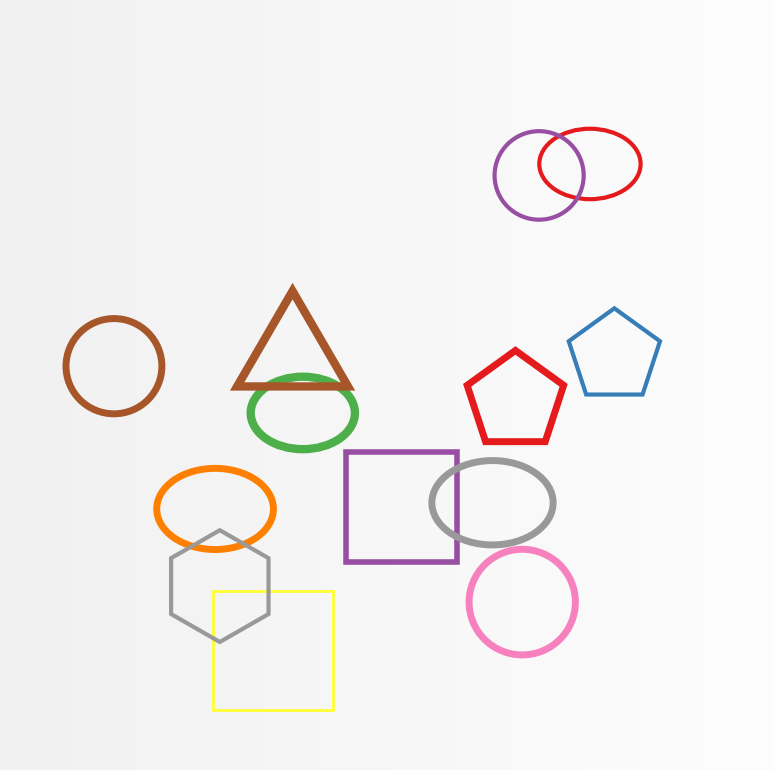[{"shape": "pentagon", "thickness": 2.5, "radius": 0.33, "center": [0.665, 0.479]}, {"shape": "oval", "thickness": 1.5, "radius": 0.33, "center": [0.761, 0.787]}, {"shape": "pentagon", "thickness": 1.5, "radius": 0.31, "center": [0.793, 0.538]}, {"shape": "oval", "thickness": 3, "radius": 0.34, "center": [0.391, 0.464]}, {"shape": "circle", "thickness": 1.5, "radius": 0.29, "center": [0.696, 0.772]}, {"shape": "square", "thickness": 2, "radius": 0.36, "center": [0.518, 0.341]}, {"shape": "oval", "thickness": 2.5, "radius": 0.38, "center": [0.278, 0.339]}, {"shape": "square", "thickness": 1, "radius": 0.39, "center": [0.352, 0.155]}, {"shape": "circle", "thickness": 2.5, "radius": 0.31, "center": [0.147, 0.524]}, {"shape": "triangle", "thickness": 3, "radius": 0.41, "center": [0.377, 0.539]}, {"shape": "circle", "thickness": 2.5, "radius": 0.34, "center": [0.674, 0.218]}, {"shape": "hexagon", "thickness": 1.5, "radius": 0.36, "center": [0.284, 0.239]}, {"shape": "oval", "thickness": 2.5, "radius": 0.39, "center": [0.635, 0.347]}]